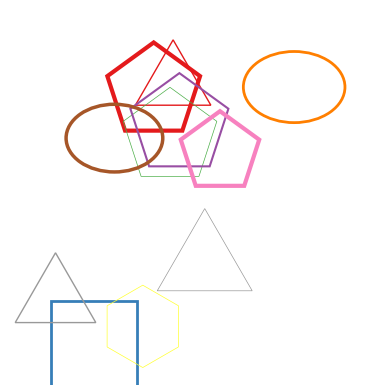[{"shape": "triangle", "thickness": 1, "radius": 0.57, "center": [0.45, 0.783]}, {"shape": "pentagon", "thickness": 3, "radius": 0.63, "center": [0.399, 0.763]}, {"shape": "square", "thickness": 2, "radius": 0.56, "center": [0.244, 0.107]}, {"shape": "pentagon", "thickness": 0.5, "radius": 0.64, "center": [0.442, 0.645]}, {"shape": "pentagon", "thickness": 1.5, "radius": 0.67, "center": [0.466, 0.676]}, {"shape": "oval", "thickness": 2, "radius": 0.66, "center": [0.764, 0.774]}, {"shape": "hexagon", "thickness": 0.5, "radius": 0.53, "center": [0.371, 0.152]}, {"shape": "oval", "thickness": 2.5, "radius": 0.63, "center": [0.297, 0.641]}, {"shape": "pentagon", "thickness": 3, "radius": 0.54, "center": [0.571, 0.604]}, {"shape": "triangle", "thickness": 0.5, "radius": 0.71, "center": [0.532, 0.316]}, {"shape": "triangle", "thickness": 1, "radius": 0.6, "center": [0.144, 0.223]}]